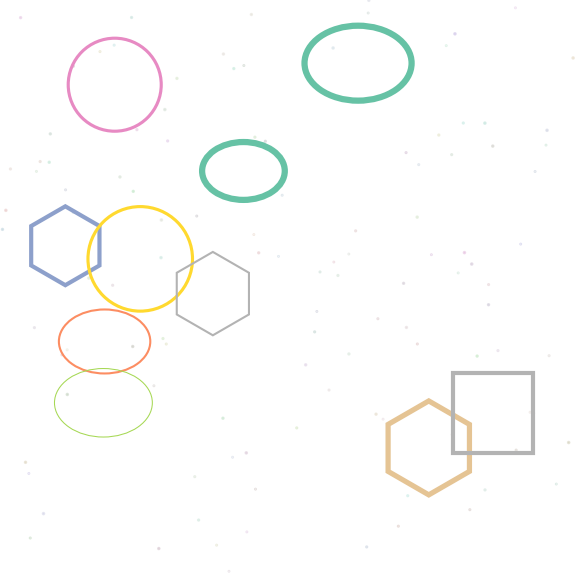[{"shape": "oval", "thickness": 3, "radius": 0.36, "center": [0.422, 0.703]}, {"shape": "oval", "thickness": 3, "radius": 0.46, "center": [0.62, 0.89]}, {"shape": "oval", "thickness": 1, "radius": 0.4, "center": [0.181, 0.408]}, {"shape": "hexagon", "thickness": 2, "radius": 0.34, "center": [0.113, 0.574]}, {"shape": "circle", "thickness": 1.5, "radius": 0.4, "center": [0.199, 0.852]}, {"shape": "oval", "thickness": 0.5, "radius": 0.42, "center": [0.179, 0.302]}, {"shape": "circle", "thickness": 1.5, "radius": 0.45, "center": [0.243, 0.551]}, {"shape": "hexagon", "thickness": 2.5, "radius": 0.41, "center": [0.742, 0.224]}, {"shape": "hexagon", "thickness": 1, "radius": 0.36, "center": [0.369, 0.491]}, {"shape": "square", "thickness": 2, "radius": 0.35, "center": [0.853, 0.284]}]